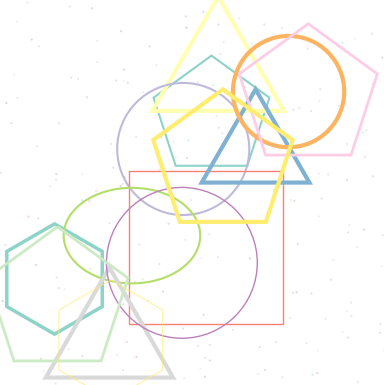[{"shape": "hexagon", "thickness": 2.5, "radius": 0.72, "center": [0.142, 0.275]}, {"shape": "pentagon", "thickness": 1.5, "radius": 0.79, "center": [0.549, 0.697]}, {"shape": "triangle", "thickness": 3, "radius": 0.99, "center": [0.567, 0.811]}, {"shape": "circle", "thickness": 1.5, "radius": 0.86, "center": [0.476, 0.613]}, {"shape": "square", "thickness": 1, "radius": 1.0, "center": [0.534, 0.357]}, {"shape": "triangle", "thickness": 3, "radius": 0.81, "center": [0.664, 0.607]}, {"shape": "circle", "thickness": 3, "radius": 0.72, "center": [0.75, 0.762]}, {"shape": "oval", "thickness": 1.5, "radius": 0.89, "center": [0.343, 0.388]}, {"shape": "pentagon", "thickness": 2, "radius": 0.94, "center": [0.801, 0.75]}, {"shape": "triangle", "thickness": 3, "radius": 0.95, "center": [0.284, 0.115]}, {"shape": "circle", "thickness": 1, "radius": 0.98, "center": [0.472, 0.317]}, {"shape": "pentagon", "thickness": 2, "radius": 0.96, "center": [0.149, 0.218]}, {"shape": "pentagon", "thickness": 3, "radius": 0.95, "center": [0.579, 0.578]}, {"shape": "hexagon", "thickness": 0.5, "radius": 0.78, "center": [0.288, 0.117]}]